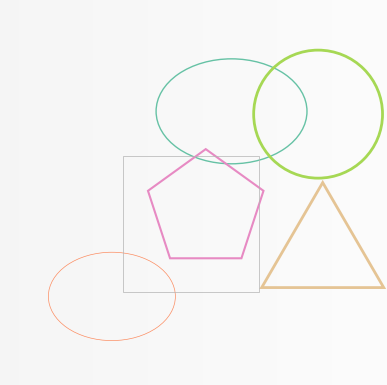[{"shape": "oval", "thickness": 1, "radius": 0.97, "center": [0.598, 0.711]}, {"shape": "oval", "thickness": 0.5, "radius": 0.82, "center": [0.289, 0.23]}, {"shape": "pentagon", "thickness": 1.5, "radius": 0.78, "center": [0.531, 0.456]}, {"shape": "circle", "thickness": 2, "radius": 0.83, "center": [0.821, 0.704]}, {"shape": "triangle", "thickness": 2, "radius": 0.91, "center": [0.833, 0.344]}, {"shape": "square", "thickness": 0.5, "radius": 0.88, "center": [0.493, 0.418]}]